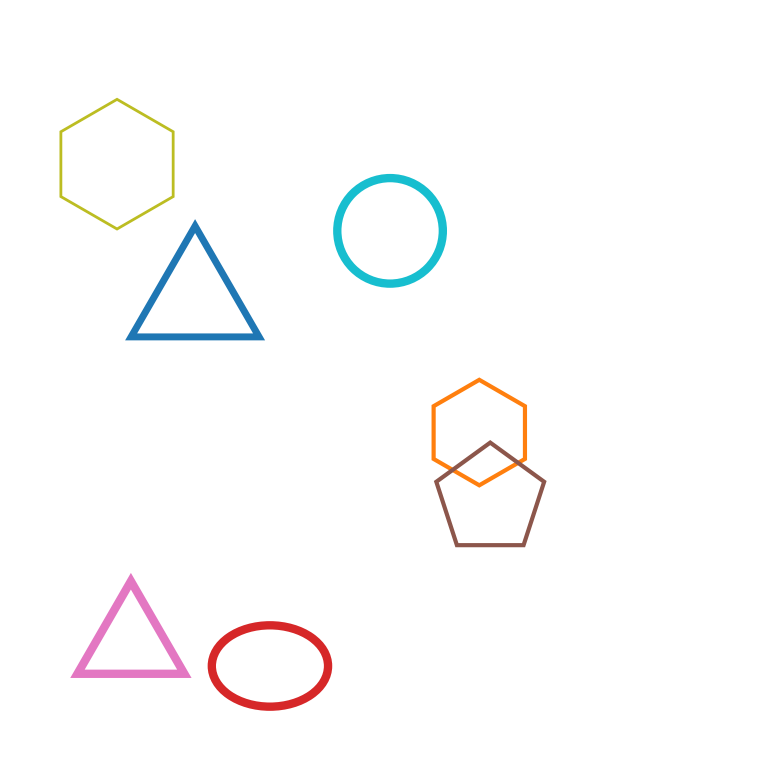[{"shape": "triangle", "thickness": 2.5, "radius": 0.48, "center": [0.253, 0.61]}, {"shape": "hexagon", "thickness": 1.5, "radius": 0.34, "center": [0.622, 0.438]}, {"shape": "oval", "thickness": 3, "radius": 0.38, "center": [0.351, 0.135]}, {"shape": "pentagon", "thickness": 1.5, "radius": 0.37, "center": [0.637, 0.352]}, {"shape": "triangle", "thickness": 3, "radius": 0.4, "center": [0.17, 0.165]}, {"shape": "hexagon", "thickness": 1, "radius": 0.42, "center": [0.152, 0.787]}, {"shape": "circle", "thickness": 3, "radius": 0.34, "center": [0.507, 0.7]}]